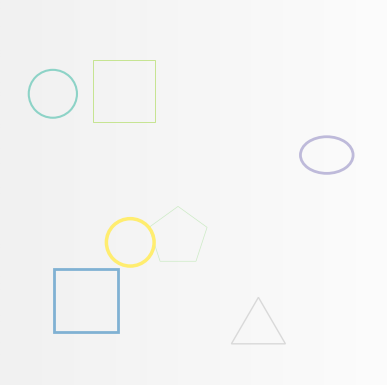[{"shape": "circle", "thickness": 1.5, "radius": 0.31, "center": [0.136, 0.756]}, {"shape": "oval", "thickness": 2, "radius": 0.34, "center": [0.843, 0.597]}, {"shape": "square", "thickness": 2, "radius": 0.41, "center": [0.222, 0.22]}, {"shape": "square", "thickness": 0.5, "radius": 0.4, "center": [0.319, 0.764]}, {"shape": "triangle", "thickness": 1, "radius": 0.4, "center": [0.667, 0.147]}, {"shape": "pentagon", "thickness": 0.5, "radius": 0.39, "center": [0.459, 0.385]}, {"shape": "circle", "thickness": 2.5, "radius": 0.31, "center": [0.336, 0.37]}]